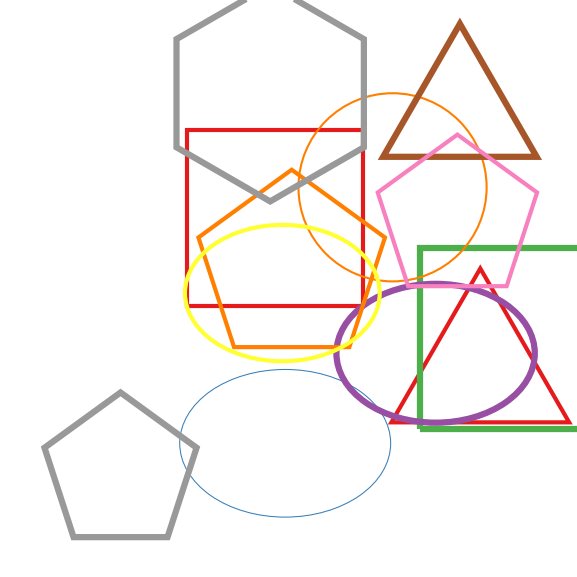[{"shape": "triangle", "thickness": 2, "radius": 0.89, "center": [0.832, 0.357]}, {"shape": "square", "thickness": 2, "radius": 0.76, "center": [0.476, 0.622]}, {"shape": "oval", "thickness": 0.5, "radius": 0.91, "center": [0.494, 0.232]}, {"shape": "square", "thickness": 3, "radius": 0.78, "center": [0.885, 0.413]}, {"shape": "oval", "thickness": 3, "radius": 0.86, "center": [0.754, 0.387]}, {"shape": "pentagon", "thickness": 2, "radius": 0.85, "center": [0.505, 0.535]}, {"shape": "circle", "thickness": 1, "radius": 0.81, "center": [0.68, 0.675]}, {"shape": "oval", "thickness": 2, "radius": 0.84, "center": [0.489, 0.492]}, {"shape": "triangle", "thickness": 3, "radius": 0.77, "center": [0.796, 0.804]}, {"shape": "pentagon", "thickness": 2, "radius": 0.73, "center": [0.792, 0.621]}, {"shape": "hexagon", "thickness": 3, "radius": 0.94, "center": [0.468, 0.838]}, {"shape": "pentagon", "thickness": 3, "radius": 0.69, "center": [0.209, 0.181]}]